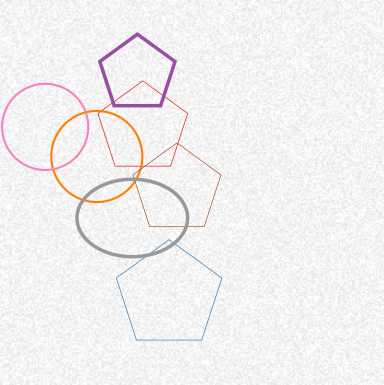[{"shape": "pentagon", "thickness": 0.5, "radius": 0.61, "center": [0.371, 0.668]}, {"shape": "pentagon", "thickness": 0.5, "radius": 0.72, "center": [0.439, 0.233]}, {"shape": "pentagon", "thickness": 2.5, "radius": 0.51, "center": [0.357, 0.808]}, {"shape": "circle", "thickness": 1.5, "radius": 0.59, "center": [0.251, 0.594]}, {"shape": "pentagon", "thickness": 0.5, "radius": 0.6, "center": [0.46, 0.509]}, {"shape": "circle", "thickness": 1.5, "radius": 0.56, "center": [0.117, 0.67]}, {"shape": "oval", "thickness": 2.5, "radius": 0.72, "center": [0.344, 0.434]}]